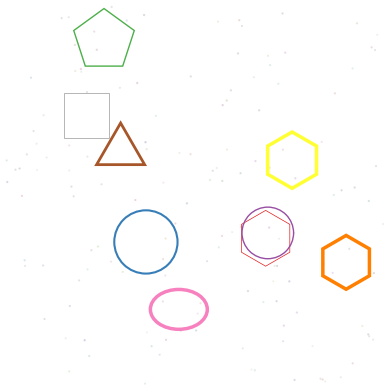[{"shape": "hexagon", "thickness": 0.5, "radius": 0.36, "center": [0.69, 0.381]}, {"shape": "circle", "thickness": 1.5, "radius": 0.41, "center": [0.379, 0.372]}, {"shape": "pentagon", "thickness": 1, "radius": 0.41, "center": [0.27, 0.895]}, {"shape": "circle", "thickness": 1, "radius": 0.33, "center": [0.696, 0.395]}, {"shape": "hexagon", "thickness": 2.5, "radius": 0.35, "center": [0.899, 0.319]}, {"shape": "hexagon", "thickness": 2.5, "radius": 0.37, "center": [0.759, 0.584]}, {"shape": "triangle", "thickness": 2, "radius": 0.36, "center": [0.313, 0.608]}, {"shape": "oval", "thickness": 2.5, "radius": 0.37, "center": [0.465, 0.196]}, {"shape": "square", "thickness": 0.5, "radius": 0.29, "center": [0.226, 0.699]}]